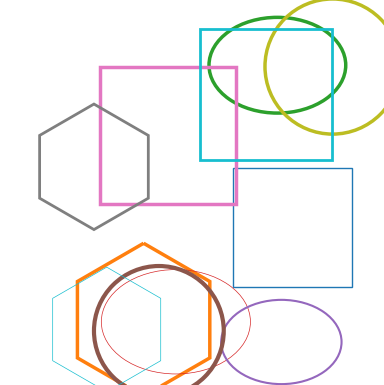[{"shape": "square", "thickness": 1, "radius": 0.77, "center": [0.759, 0.409]}, {"shape": "hexagon", "thickness": 2.5, "radius": 0.99, "center": [0.373, 0.17]}, {"shape": "oval", "thickness": 2.5, "radius": 0.89, "center": [0.72, 0.831]}, {"shape": "oval", "thickness": 0.5, "radius": 0.97, "center": [0.457, 0.164]}, {"shape": "oval", "thickness": 1.5, "radius": 0.78, "center": [0.731, 0.112]}, {"shape": "circle", "thickness": 3, "radius": 0.84, "center": [0.413, 0.141]}, {"shape": "square", "thickness": 2.5, "radius": 0.89, "center": [0.436, 0.648]}, {"shape": "hexagon", "thickness": 2, "radius": 0.81, "center": [0.244, 0.567]}, {"shape": "circle", "thickness": 2.5, "radius": 0.88, "center": [0.864, 0.827]}, {"shape": "hexagon", "thickness": 0.5, "radius": 0.81, "center": [0.277, 0.144]}, {"shape": "square", "thickness": 2, "radius": 0.85, "center": [0.691, 0.754]}]